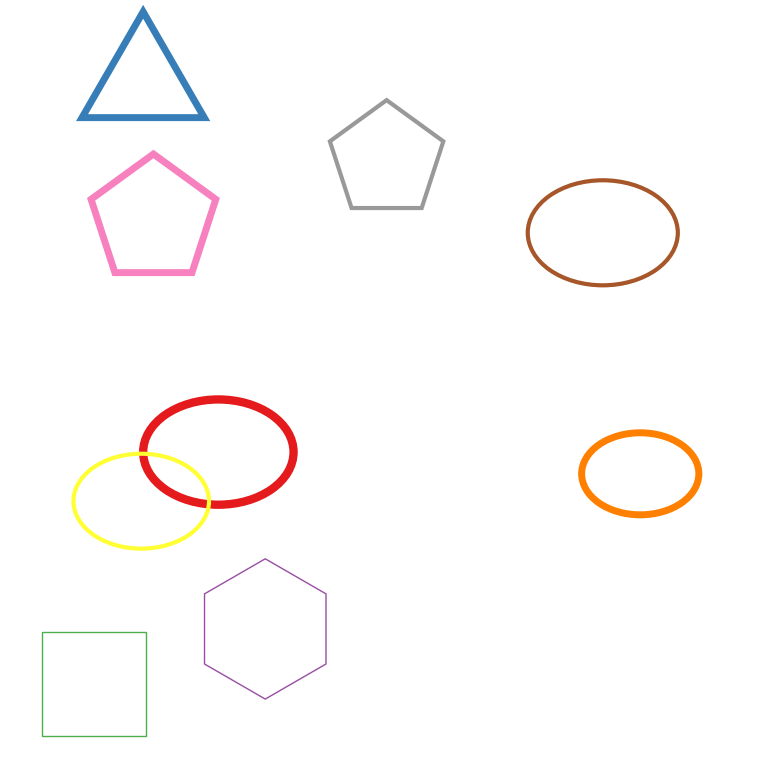[{"shape": "oval", "thickness": 3, "radius": 0.49, "center": [0.284, 0.413]}, {"shape": "triangle", "thickness": 2.5, "radius": 0.46, "center": [0.186, 0.893]}, {"shape": "square", "thickness": 0.5, "radius": 0.34, "center": [0.122, 0.112]}, {"shape": "hexagon", "thickness": 0.5, "radius": 0.46, "center": [0.344, 0.183]}, {"shape": "oval", "thickness": 2.5, "radius": 0.38, "center": [0.831, 0.385]}, {"shape": "oval", "thickness": 1.5, "radius": 0.44, "center": [0.183, 0.349]}, {"shape": "oval", "thickness": 1.5, "radius": 0.49, "center": [0.783, 0.698]}, {"shape": "pentagon", "thickness": 2.5, "radius": 0.43, "center": [0.199, 0.715]}, {"shape": "pentagon", "thickness": 1.5, "radius": 0.39, "center": [0.502, 0.793]}]